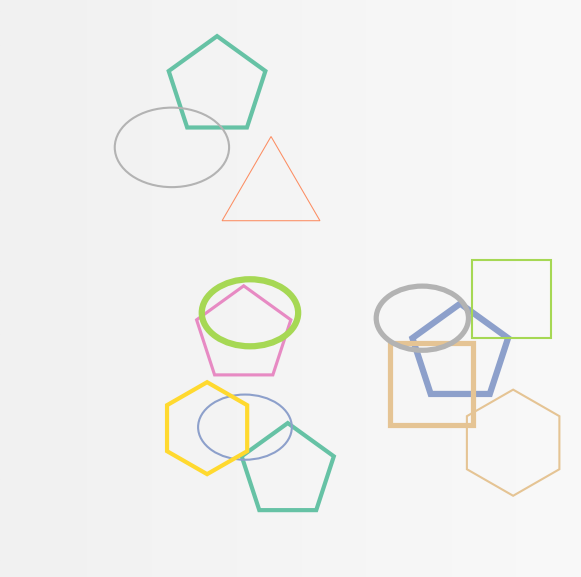[{"shape": "pentagon", "thickness": 2, "radius": 0.42, "center": [0.495, 0.183]}, {"shape": "pentagon", "thickness": 2, "radius": 0.44, "center": [0.373, 0.849]}, {"shape": "triangle", "thickness": 0.5, "radius": 0.49, "center": [0.466, 0.666]}, {"shape": "pentagon", "thickness": 3, "radius": 0.43, "center": [0.792, 0.387]}, {"shape": "oval", "thickness": 1, "radius": 0.4, "center": [0.421, 0.259]}, {"shape": "pentagon", "thickness": 1.5, "radius": 0.43, "center": [0.419, 0.419]}, {"shape": "oval", "thickness": 3, "radius": 0.41, "center": [0.43, 0.458]}, {"shape": "square", "thickness": 1, "radius": 0.34, "center": [0.88, 0.482]}, {"shape": "hexagon", "thickness": 2, "radius": 0.4, "center": [0.356, 0.258]}, {"shape": "square", "thickness": 2.5, "radius": 0.35, "center": [0.742, 0.334]}, {"shape": "hexagon", "thickness": 1, "radius": 0.46, "center": [0.883, 0.233]}, {"shape": "oval", "thickness": 2.5, "radius": 0.4, "center": [0.727, 0.448]}, {"shape": "oval", "thickness": 1, "radius": 0.49, "center": [0.296, 0.744]}]